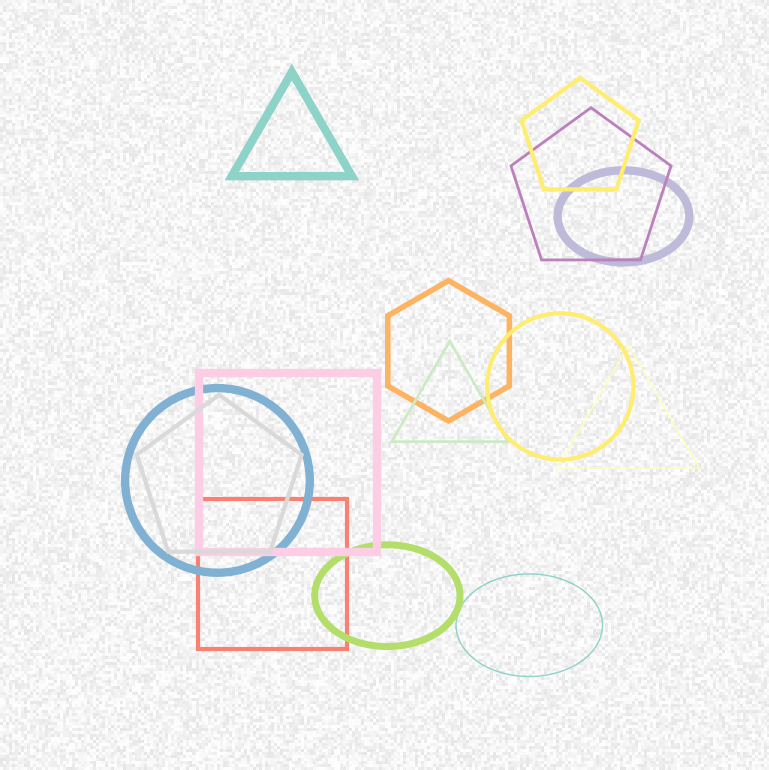[{"shape": "triangle", "thickness": 3, "radius": 0.45, "center": [0.379, 0.816]}, {"shape": "oval", "thickness": 0.5, "radius": 0.48, "center": [0.687, 0.188]}, {"shape": "triangle", "thickness": 0.5, "radius": 0.53, "center": [0.816, 0.445]}, {"shape": "oval", "thickness": 3, "radius": 0.43, "center": [0.81, 0.719]}, {"shape": "square", "thickness": 1.5, "radius": 0.49, "center": [0.354, 0.254]}, {"shape": "circle", "thickness": 3, "radius": 0.6, "center": [0.282, 0.376]}, {"shape": "hexagon", "thickness": 2, "radius": 0.46, "center": [0.583, 0.544]}, {"shape": "oval", "thickness": 2.5, "radius": 0.47, "center": [0.503, 0.226]}, {"shape": "square", "thickness": 3, "radius": 0.58, "center": [0.374, 0.4]}, {"shape": "pentagon", "thickness": 1.5, "radius": 0.56, "center": [0.285, 0.375]}, {"shape": "pentagon", "thickness": 1, "radius": 0.55, "center": [0.768, 0.751]}, {"shape": "triangle", "thickness": 1, "radius": 0.44, "center": [0.584, 0.47]}, {"shape": "circle", "thickness": 1.5, "radius": 0.48, "center": [0.728, 0.498]}, {"shape": "pentagon", "thickness": 1.5, "radius": 0.4, "center": [0.753, 0.819]}]